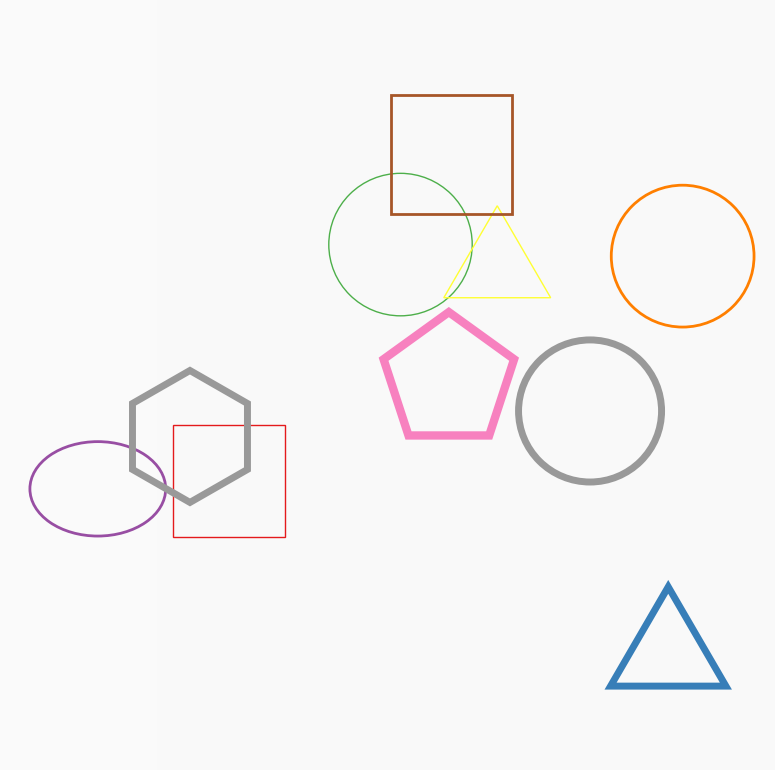[{"shape": "square", "thickness": 0.5, "radius": 0.36, "center": [0.296, 0.375]}, {"shape": "triangle", "thickness": 2.5, "radius": 0.43, "center": [0.862, 0.152]}, {"shape": "circle", "thickness": 0.5, "radius": 0.46, "center": [0.517, 0.682]}, {"shape": "oval", "thickness": 1, "radius": 0.44, "center": [0.126, 0.365]}, {"shape": "circle", "thickness": 1, "radius": 0.46, "center": [0.881, 0.667]}, {"shape": "triangle", "thickness": 0.5, "radius": 0.4, "center": [0.642, 0.653]}, {"shape": "square", "thickness": 1, "radius": 0.39, "center": [0.583, 0.8]}, {"shape": "pentagon", "thickness": 3, "radius": 0.44, "center": [0.579, 0.506]}, {"shape": "circle", "thickness": 2.5, "radius": 0.46, "center": [0.761, 0.466]}, {"shape": "hexagon", "thickness": 2.5, "radius": 0.43, "center": [0.245, 0.433]}]